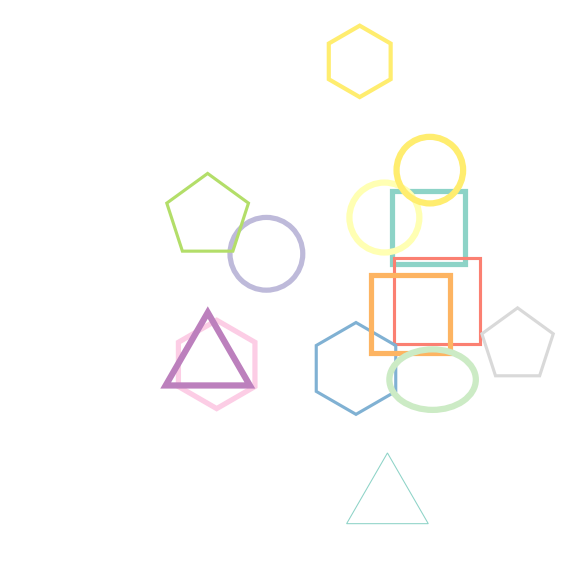[{"shape": "triangle", "thickness": 0.5, "radius": 0.41, "center": [0.671, 0.133]}, {"shape": "square", "thickness": 2.5, "radius": 0.32, "center": [0.742, 0.605]}, {"shape": "circle", "thickness": 3, "radius": 0.3, "center": [0.666, 0.622]}, {"shape": "circle", "thickness": 2.5, "radius": 0.32, "center": [0.461, 0.56]}, {"shape": "square", "thickness": 1.5, "radius": 0.37, "center": [0.757, 0.478]}, {"shape": "hexagon", "thickness": 1.5, "radius": 0.4, "center": [0.616, 0.361]}, {"shape": "square", "thickness": 2.5, "radius": 0.34, "center": [0.711, 0.456]}, {"shape": "pentagon", "thickness": 1.5, "radius": 0.37, "center": [0.36, 0.624]}, {"shape": "hexagon", "thickness": 2.5, "radius": 0.38, "center": [0.375, 0.368]}, {"shape": "pentagon", "thickness": 1.5, "radius": 0.32, "center": [0.896, 0.401]}, {"shape": "triangle", "thickness": 3, "radius": 0.42, "center": [0.36, 0.374]}, {"shape": "oval", "thickness": 3, "radius": 0.37, "center": [0.749, 0.342]}, {"shape": "hexagon", "thickness": 2, "radius": 0.31, "center": [0.623, 0.893]}, {"shape": "circle", "thickness": 3, "radius": 0.29, "center": [0.744, 0.705]}]